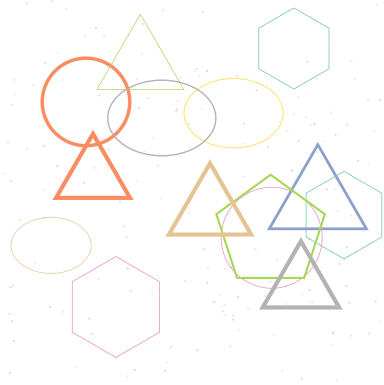[{"shape": "hexagon", "thickness": 0.5, "radius": 0.53, "center": [0.763, 0.874]}, {"shape": "hexagon", "thickness": 0.5, "radius": 0.57, "center": [0.893, 0.441]}, {"shape": "circle", "thickness": 2.5, "radius": 0.57, "center": [0.223, 0.735]}, {"shape": "triangle", "thickness": 3, "radius": 0.55, "center": [0.242, 0.541]}, {"shape": "triangle", "thickness": 2, "radius": 0.73, "center": [0.826, 0.479]}, {"shape": "hexagon", "thickness": 0.5, "radius": 0.66, "center": [0.301, 0.203]}, {"shape": "circle", "thickness": 0.5, "radius": 0.66, "center": [0.706, 0.382]}, {"shape": "pentagon", "thickness": 1.5, "radius": 0.74, "center": [0.703, 0.398]}, {"shape": "triangle", "thickness": 0.5, "radius": 0.65, "center": [0.365, 0.833]}, {"shape": "oval", "thickness": 0.5, "radius": 0.64, "center": [0.607, 0.706]}, {"shape": "triangle", "thickness": 3, "radius": 0.62, "center": [0.546, 0.452]}, {"shape": "oval", "thickness": 0.5, "radius": 0.52, "center": [0.133, 0.363]}, {"shape": "triangle", "thickness": 3, "radius": 0.57, "center": [0.782, 0.259]}, {"shape": "oval", "thickness": 1, "radius": 0.7, "center": [0.42, 0.694]}]